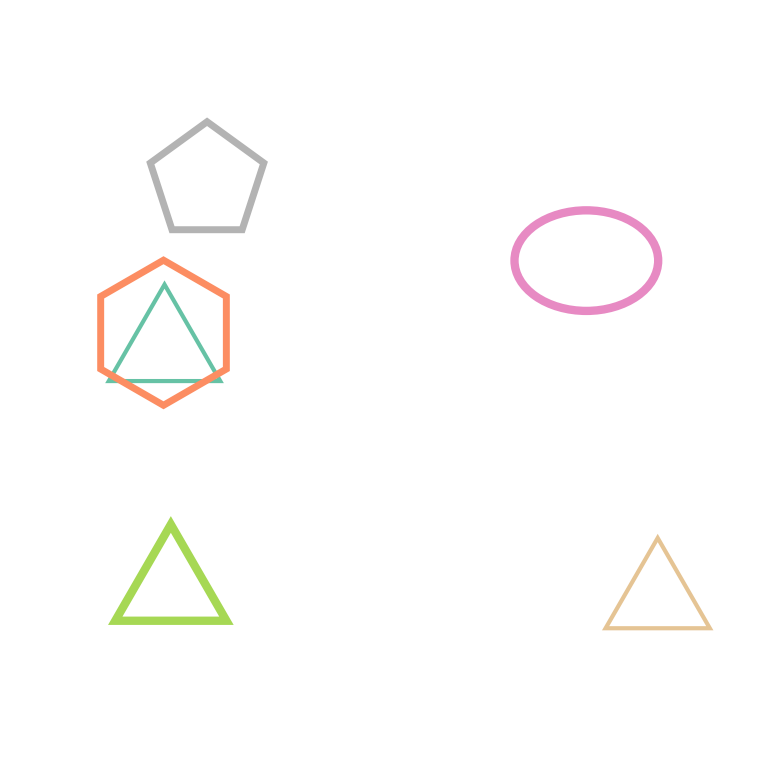[{"shape": "triangle", "thickness": 1.5, "radius": 0.42, "center": [0.214, 0.547]}, {"shape": "hexagon", "thickness": 2.5, "radius": 0.47, "center": [0.212, 0.568]}, {"shape": "oval", "thickness": 3, "radius": 0.47, "center": [0.761, 0.662]}, {"shape": "triangle", "thickness": 3, "radius": 0.42, "center": [0.222, 0.236]}, {"shape": "triangle", "thickness": 1.5, "radius": 0.39, "center": [0.854, 0.223]}, {"shape": "pentagon", "thickness": 2.5, "radius": 0.39, "center": [0.269, 0.764]}]